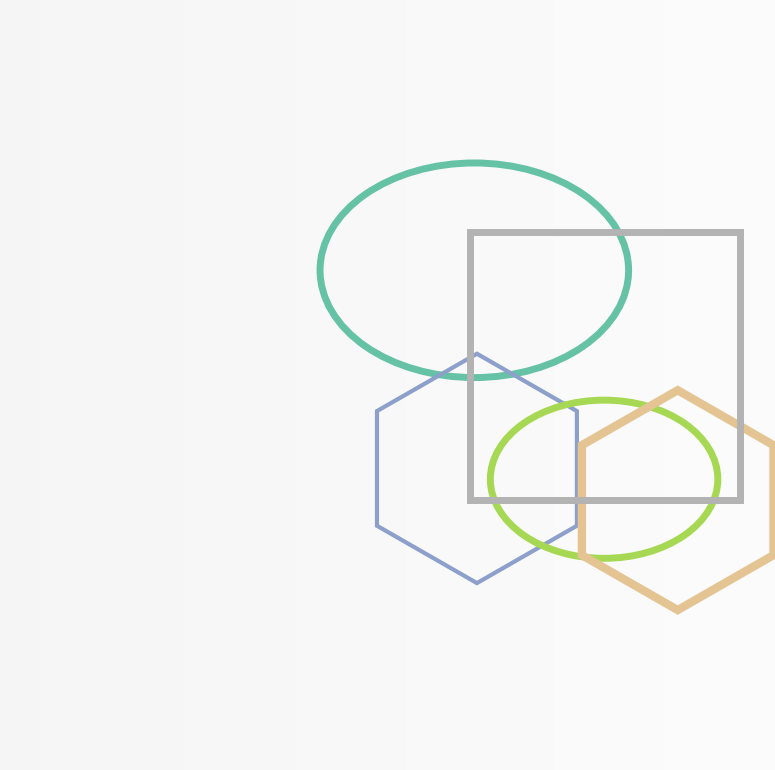[{"shape": "oval", "thickness": 2.5, "radius": 1.0, "center": [0.612, 0.649]}, {"shape": "hexagon", "thickness": 1.5, "radius": 0.74, "center": [0.615, 0.392]}, {"shape": "oval", "thickness": 2.5, "radius": 0.73, "center": [0.779, 0.378]}, {"shape": "hexagon", "thickness": 3, "radius": 0.71, "center": [0.874, 0.35]}, {"shape": "square", "thickness": 2.5, "radius": 0.87, "center": [0.781, 0.524]}]